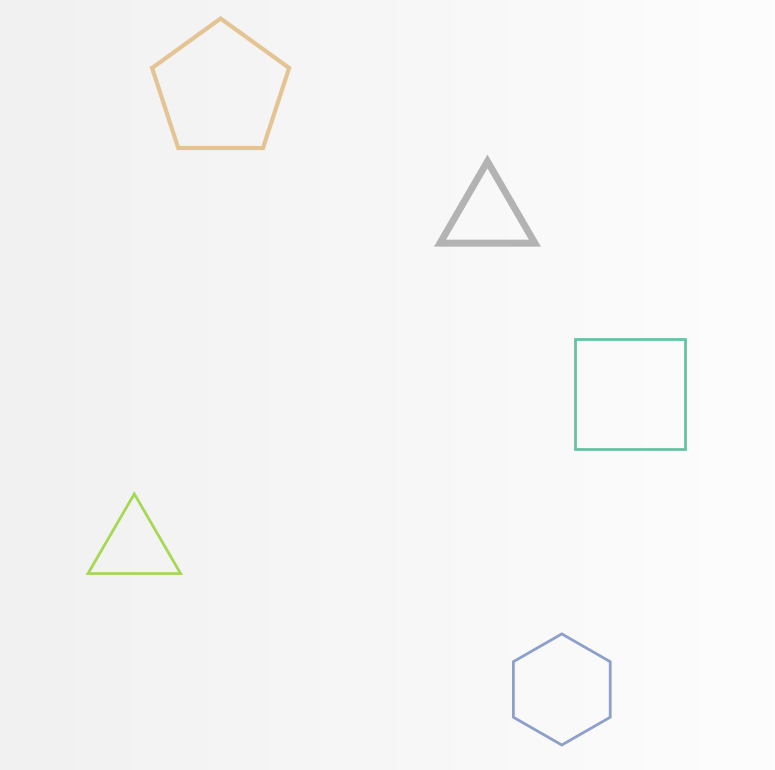[{"shape": "square", "thickness": 1, "radius": 0.36, "center": [0.813, 0.488]}, {"shape": "hexagon", "thickness": 1, "radius": 0.36, "center": [0.725, 0.105]}, {"shape": "triangle", "thickness": 1, "radius": 0.34, "center": [0.173, 0.29]}, {"shape": "pentagon", "thickness": 1.5, "radius": 0.46, "center": [0.285, 0.883]}, {"shape": "triangle", "thickness": 2.5, "radius": 0.35, "center": [0.629, 0.72]}]